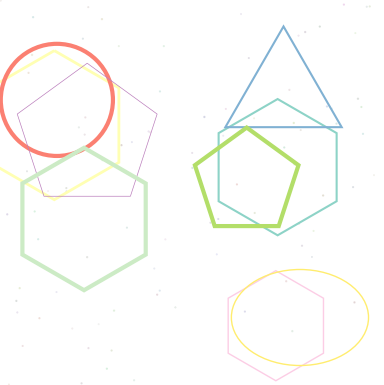[{"shape": "hexagon", "thickness": 1.5, "radius": 0.88, "center": [0.721, 0.566]}, {"shape": "hexagon", "thickness": 2, "radius": 0.97, "center": [0.141, 0.675]}, {"shape": "circle", "thickness": 3, "radius": 0.73, "center": [0.148, 0.741]}, {"shape": "triangle", "thickness": 1.5, "radius": 0.87, "center": [0.736, 0.757]}, {"shape": "pentagon", "thickness": 3, "radius": 0.71, "center": [0.641, 0.527]}, {"shape": "hexagon", "thickness": 1, "radius": 0.71, "center": [0.716, 0.154]}, {"shape": "pentagon", "thickness": 0.5, "radius": 0.95, "center": [0.226, 0.645]}, {"shape": "hexagon", "thickness": 3, "radius": 0.92, "center": [0.218, 0.431]}, {"shape": "oval", "thickness": 1, "radius": 0.89, "center": [0.779, 0.175]}]